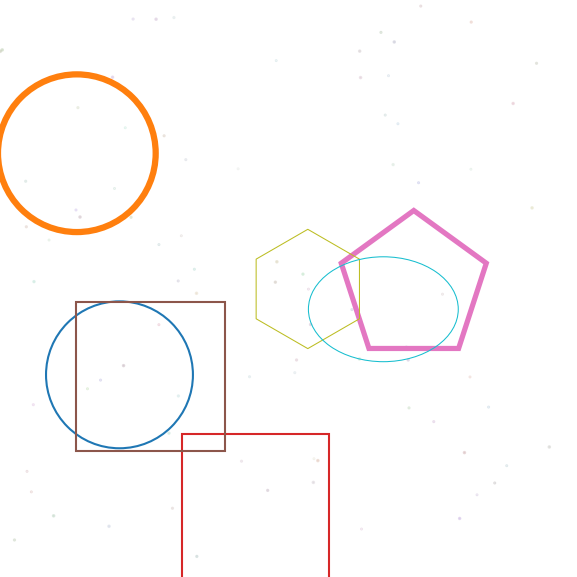[{"shape": "circle", "thickness": 1, "radius": 0.64, "center": [0.207, 0.35]}, {"shape": "circle", "thickness": 3, "radius": 0.68, "center": [0.133, 0.734]}, {"shape": "square", "thickness": 1, "radius": 0.64, "center": [0.443, 0.12]}, {"shape": "square", "thickness": 1, "radius": 0.64, "center": [0.261, 0.347]}, {"shape": "pentagon", "thickness": 2.5, "radius": 0.66, "center": [0.716, 0.503]}, {"shape": "hexagon", "thickness": 0.5, "radius": 0.52, "center": [0.533, 0.499]}, {"shape": "oval", "thickness": 0.5, "radius": 0.65, "center": [0.664, 0.464]}]